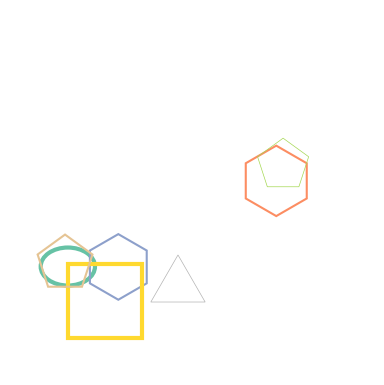[{"shape": "oval", "thickness": 3, "radius": 0.35, "center": [0.176, 0.308]}, {"shape": "hexagon", "thickness": 1.5, "radius": 0.46, "center": [0.718, 0.53]}, {"shape": "hexagon", "thickness": 1.5, "radius": 0.43, "center": [0.307, 0.307]}, {"shape": "pentagon", "thickness": 0.5, "radius": 0.35, "center": [0.735, 0.571]}, {"shape": "square", "thickness": 3, "radius": 0.48, "center": [0.272, 0.219]}, {"shape": "pentagon", "thickness": 1.5, "radius": 0.37, "center": [0.169, 0.316]}, {"shape": "triangle", "thickness": 0.5, "radius": 0.41, "center": [0.462, 0.256]}]